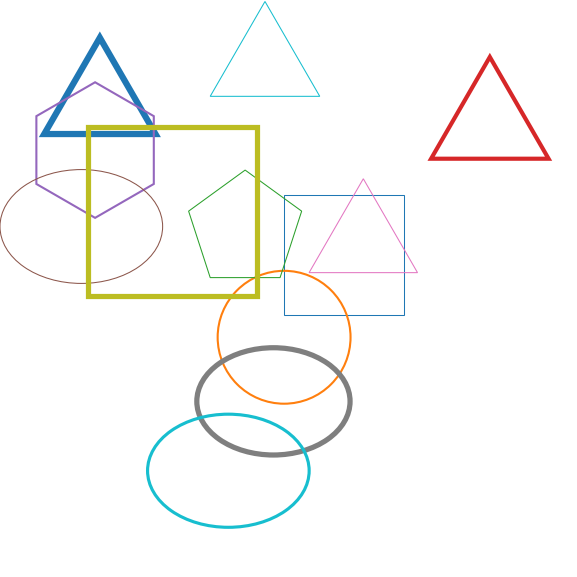[{"shape": "triangle", "thickness": 3, "radius": 0.56, "center": [0.173, 0.823]}, {"shape": "square", "thickness": 0.5, "radius": 0.52, "center": [0.596, 0.557]}, {"shape": "circle", "thickness": 1, "radius": 0.58, "center": [0.492, 0.415]}, {"shape": "pentagon", "thickness": 0.5, "radius": 0.51, "center": [0.424, 0.602]}, {"shape": "triangle", "thickness": 2, "radius": 0.59, "center": [0.848, 0.783]}, {"shape": "hexagon", "thickness": 1, "radius": 0.59, "center": [0.165, 0.739]}, {"shape": "oval", "thickness": 0.5, "radius": 0.7, "center": [0.141, 0.607]}, {"shape": "triangle", "thickness": 0.5, "radius": 0.54, "center": [0.629, 0.581]}, {"shape": "oval", "thickness": 2.5, "radius": 0.66, "center": [0.473, 0.304]}, {"shape": "square", "thickness": 2.5, "radius": 0.73, "center": [0.299, 0.633]}, {"shape": "triangle", "thickness": 0.5, "radius": 0.55, "center": [0.459, 0.887]}, {"shape": "oval", "thickness": 1.5, "radius": 0.7, "center": [0.395, 0.184]}]